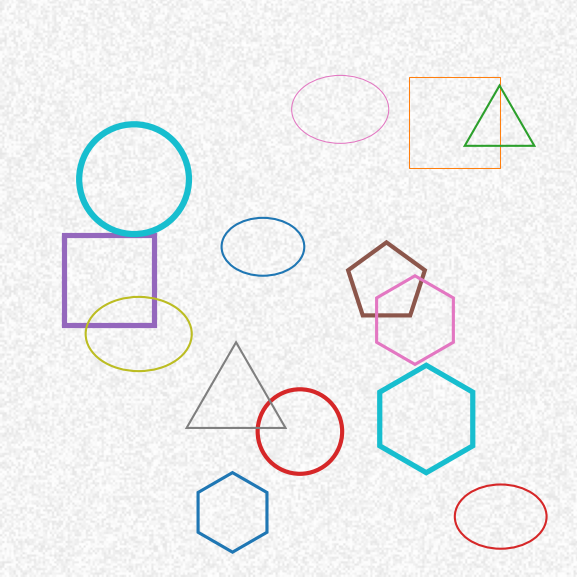[{"shape": "oval", "thickness": 1, "radius": 0.36, "center": [0.455, 0.572]}, {"shape": "hexagon", "thickness": 1.5, "radius": 0.34, "center": [0.403, 0.112]}, {"shape": "square", "thickness": 0.5, "radius": 0.4, "center": [0.787, 0.787]}, {"shape": "triangle", "thickness": 1, "radius": 0.35, "center": [0.865, 0.781]}, {"shape": "oval", "thickness": 1, "radius": 0.4, "center": [0.867, 0.105]}, {"shape": "circle", "thickness": 2, "radius": 0.37, "center": [0.519, 0.252]}, {"shape": "square", "thickness": 2.5, "radius": 0.39, "center": [0.189, 0.515]}, {"shape": "pentagon", "thickness": 2, "radius": 0.35, "center": [0.669, 0.51]}, {"shape": "oval", "thickness": 0.5, "radius": 0.42, "center": [0.589, 0.81]}, {"shape": "hexagon", "thickness": 1.5, "radius": 0.38, "center": [0.719, 0.445]}, {"shape": "triangle", "thickness": 1, "radius": 0.49, "center": [0.409, 0.308]}, {"shape": "oval", "thickness": 1, "radius": 0.46, "center": [0.24, 0.421]}, {"shape": "hexagon", "thickness": 2.5, "radius": 0.47, "center": [0.738, 0.274]}, {"shape": "circle", "thickness": 3, "radius": 0.48, "center": [0.232, 0.689]}]